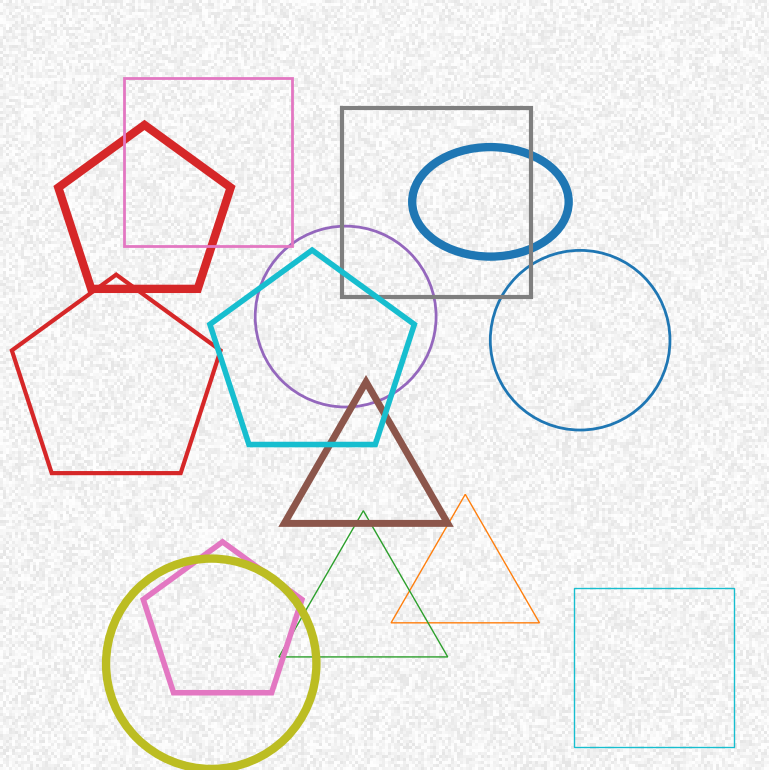[{"shape": "circle", "thickness": 1, "radius": 0.58, "center": [0.753, 0.558]}, {"shape": "oval", "thickness": 3, "radius": 0.51, "center": [0.637, 0.738]}, {"shape": "triangle", "thickness": 0.5, "radius": 0.56, "center": [0.604, 0.247]}, {"shape": "triangle", "thickness": 0.5, "radius": 0.63, "center": [0.472, 0.21]}, {"shape": "pentagon", "thickness": 3, "radius": 0.59, "center": [0.188, 0.72]}, {"shape": "pentagon", "thickness": 1.5, "radius": 0.71, "center": [0.151, 0.501]}, {"shape": "circle", "thickness": 1, "radius": 0.59, "center": [0.449, 0.589]}, {"shape": "triangle", "thickness": 2.5, "radius": 0.61, "center": [0.475, 0.382]}, {"shape": "pentagon", "thickness": 2, "radius": 0.54, "center": [0.289, 0.188]}, {"shape": "square", "thickness": 1, "radius": 0.55, "center": [0.27, 0.79]}, {"shape": "square", "thickness": 1.5, "radius": 0.61, "center": [0.567, 0.737]}, {"shape": "circle", "thickness": 3, "radius": 0.68, "center": [0.274, 0.138]}, {"shape": "square", "thickness": 0.5, "radius": 0.52, "center": [0.85, 0.133]}, {"shape": "pentagon", "thickness": 2, "radius": 0.7, "center": [0.405, 0.536]}]